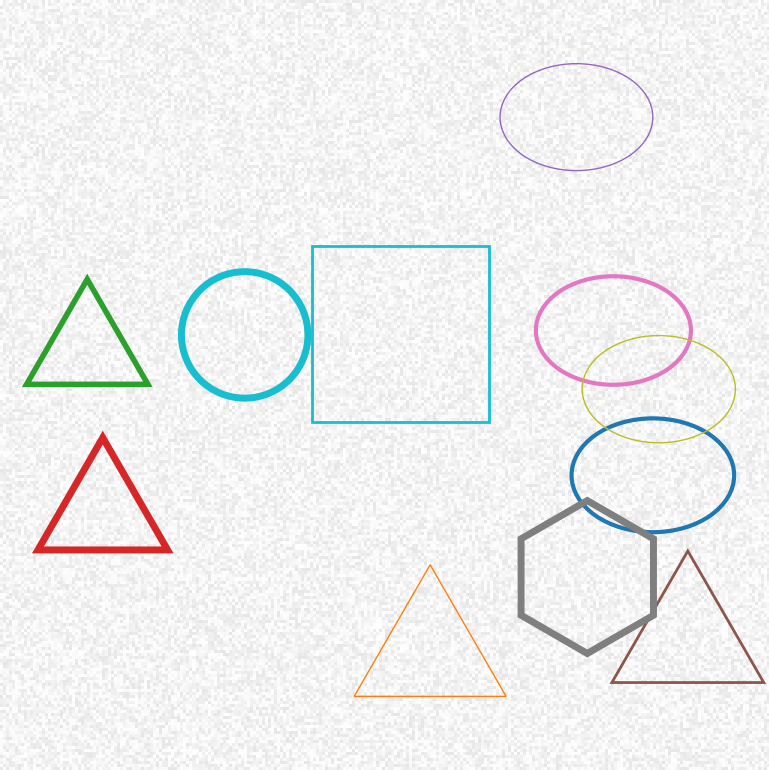[{"shape": "oval", "thickness": 1.5, "radius": 0.53, "center": [0.848, 0.383]}, {"shape": "triangle", "thickness": 0.5, "radius": 0.57, "center": [0.559, 0.153]}, {"shape": "triangle", "thickness": 2, "radius": 0.45, "center": [0.113, 0.546]}, {"shape": "triangle", "thickness": 2.5, "radius": 0.49, "center": [0.133, 0.334]}, {"shape": "oval", "thickness": 0.5, "radius": 0.5, "center": [0.749, 0.848]}, {"shape": "triangle", "thickness": 1, "radius": 0.57, "center": [0.893, 0.171]}, {"shape": "oval", "thickness": 1.5, "radius": 0.5, "center": [0.797, 0.571]}, {"shape": "hexagon", "thickness": 2.5, "radius": 0.5, "center": [0.763, 0.251]}, {"shape": "oval", "thickness": 0.5, "radius": 0.5, "center": [0.856, 0.495]}, {"shape": "circle", "thickness": 2.5, "radius": 0.41, "center": [0.318, 0.565]}, {"shape": "square", "thickness": 1, "radius": 0.57, "center": [0.52, 0.566]}]